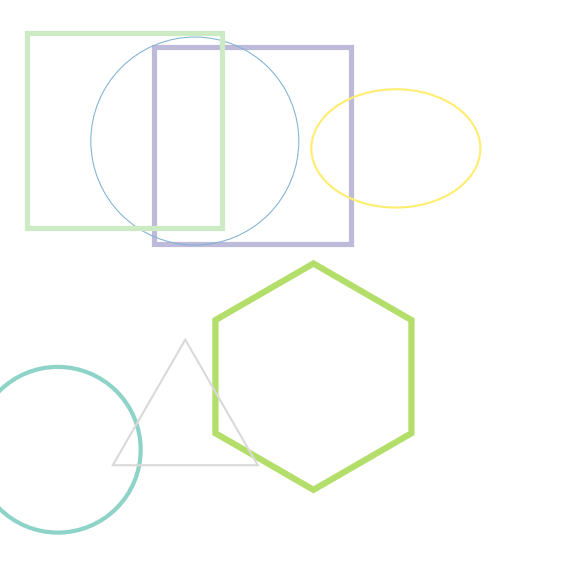[{"shape": "circle", "thickness": 2, "radius": 0.72, "center": [0.1, 0.22]}, {"shape": "square", "thickness": 2.5, "radius": 0.85, "center": [0.437, 0.747]}, {"shape": "circle", "thickness": 0.5, "radius": 0.9, "center": [0.337, 0.755]}, {"shape": "hexagon", "thickness": 3, "radius": 0.98, "center": [0.543, 0.347]}, {"shape": "triangle", "thickness": 1, "radius": 0.72, "center": [0.321, 0.266]}, {"shape": "square", "thickness": 2.5, "radius": 0.84, "center": [0.215, 0.773]}, {"shape": "oval", "thickness": 1, "radius": 0.73, "center": [0.685, 0.742]}]